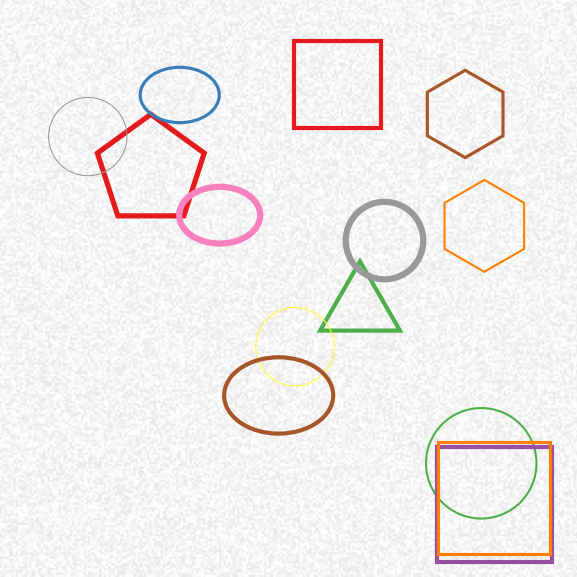[{"shape": "pentagon", "thickness": 2.5, "radius": 0.49, "center": [0.261, 0.704]}, {"shape": "square", "thickness": 2, "radius": 0.38, "center": [0.585, 0.853]}, {"shape": "oval", "thickness": 1.5, "radius": 0.34, "center": [0.311, 0.835]}, {"shape": "triangle", "thickness": 2, "radius": 0.4, "center": [0.623, 0.467]}, {"shape": "circle", "thickness": 1, "radius": 0.48, "center": [0.833, 0.197]}, {"shape": "square", "thickness": 2, "radius": 0.5, "center": [0.856, 0.126]}, {"shape": "hexagon", "thickness": 1, "radius": 0.4, "center": [0.839, 0.608]}, {"shape": "square", "thickness": 1.5, "radius": 0.48, "center": [0.855, 0.138]}, {"shape": "circle", "thickness": 0.5, "radius": 0.34, "center": [0.511, 0.399]}, {"shape": "oval", "thickness": 2, "radius": 0.47, "center": [0.483, 0.314]}, {"shape": "hexagon", "thickness": 1.5, "radius": 0.38, "center": [0.805, 0.802]}, {"shape": "oval", "thickness": 3, "radius": 0.35, "center": [0.38, 0.627]}, {"shape": "circle", "thickness": 3, "radius": 0.34, "center": [0.666, 0.583]}, {"shape": "circle", "thickness": 0.5, "radius": 0.34, "center": [0.152, 0.763]}]